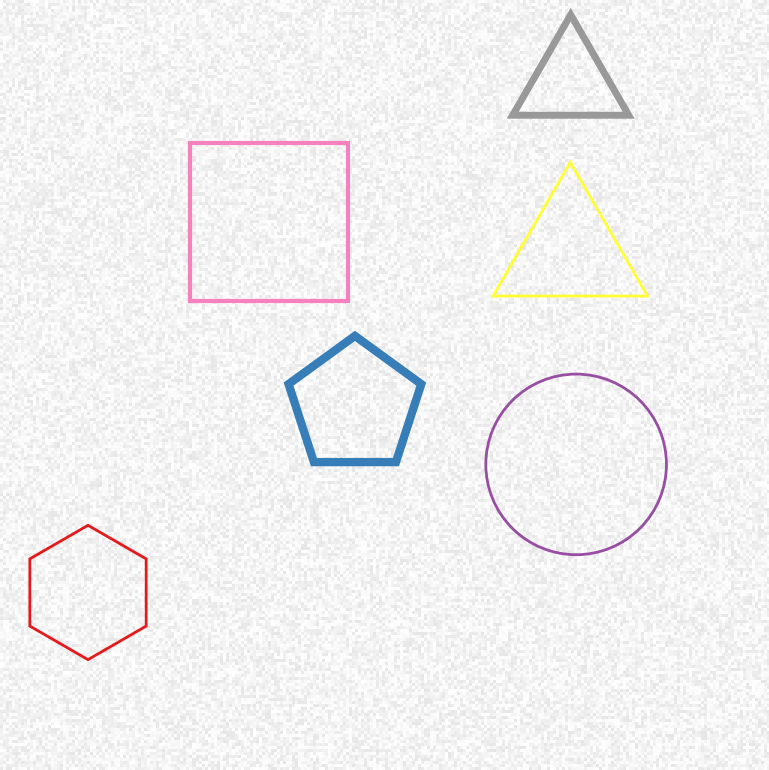[{"shape": "hexagon", "thickness": 1, "radius": 0.44, "center": [0.114, 0.231]}, {"shape": "pentagon", "thickness": 3, "radius": 0.45, "center": [0.461, 0.473]}, {"shape": "circle", "thickness": 1, "radius": 0.59, "center": [0.748, 0.397]}, {"shape": "triangle", "thickness": 1, "radius": 0.58, "center": [0.741, 0.673]}, {"shape": "square", "thickness": 1.5, "radius": 0.51, "center": [0.35, 0.712]}, {"shape": "triangle", "thickness": 2.5, "radius": 0.43, "center": [0.741, 0.894]}]